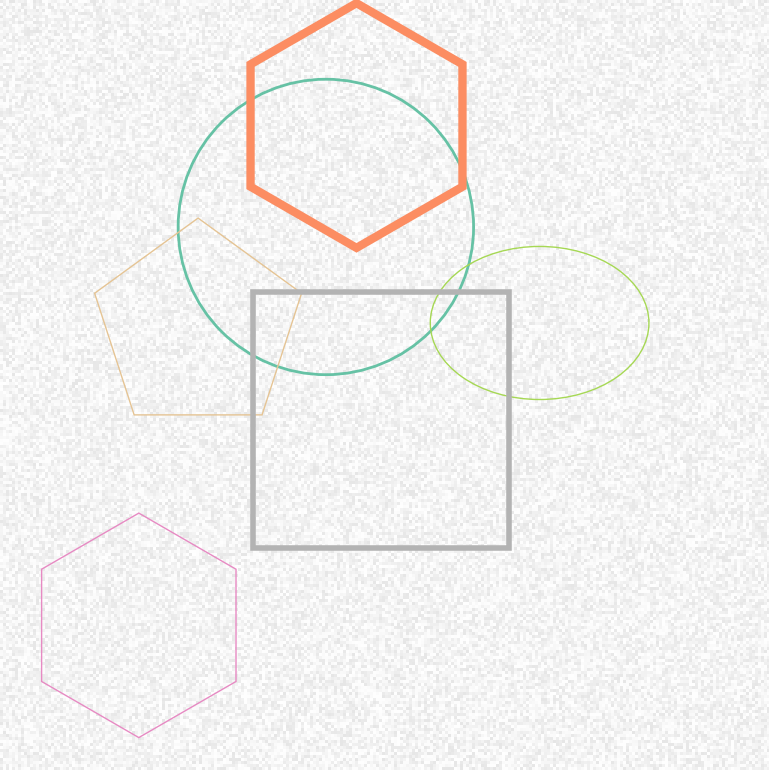[{"shape": "circle", "thickness": 1, "radius": 0.96, "center": [0.423, 0.705]}, {"shape": "hexagon", "thickness": 3, "radius": 0.79, "center": [0.463, 0.837]}, {"shape": "hexagon", "thickness": 0.5, "radius": 0.73, "center": [0.18, 0.188]}, {"shape": "oval", "thickness": 0.5, "radius": 0.71, "center": [0.701, 0.581]}, {"shape": "pentagon", "thickness": 0.5, "radius": 0.71, "center": [0.257, 0.575]}, {"shape": "square", "thickness": 2, "radius": 0.83, "center": [0.495, 0.455]}]